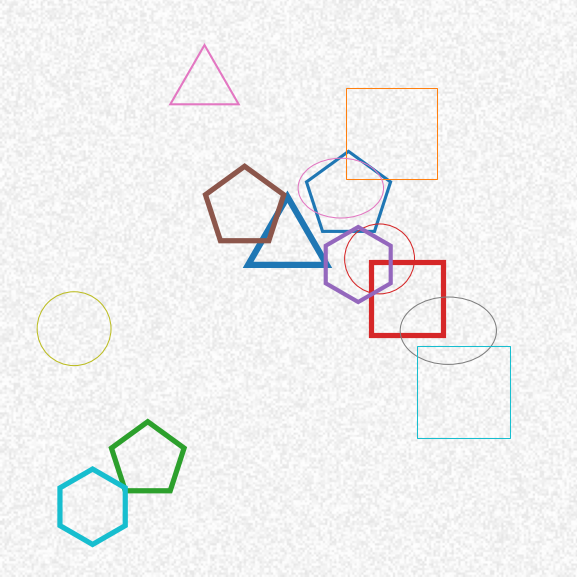[{"shape": "pentagon", "thickness": 1.5, "radius": 0.38, "center": [0.604, 0.66]}, {"shape": "triangle", "thickness": 3, "radius": 0.39, "center": [0.498, 0.58]}, {"shape": "square", "thickness": 0.5, "radius": 0.39, "center": [0.678, 0.769]}, {"shape": "pentagon", "thickness": 2.5, "radius": 0.33, "center": [0.256, 0.203]}, {"shape": "circle", "thickness": 0.5, "radius": 0.3, "center": [0.657, 0.551]}, {"shape": "square", "thickness": 2.5, "radius": 0.31, "center": [0.705, 0.483]}, {"shape": "hexagon", "thickness": 2, "radius": 0.32, "center": [0.62, 0.541]}, {"shape": "pentagon", "thickness": 2.5, "radius": 0.36, "center": [0.424, 0.64]}, {"shape": "oval", "thickness": 0.5, "radius": 0.37, "center": [0.59, 0.673]}, {"shape": "triangle", "thickness": 1, "radius": 0.34, "center": [0.354, 0.853]}, {"shape": "oval", "thickness": 0.5, "radius": 0.42, "center": [0.776, 0.426]}, {"shape": "circle", "thickness": 0.5, "radius": 0.32, "center": [0.128, 0.43]}, {"shape": "hexagon", "thickness": 2.5, "radius": 0.33, "center": [0.16, 0.122]}, {"shape": "square", "thickness": 0.5, "radius": 0.4, "center": [0.802, 0.321]}]